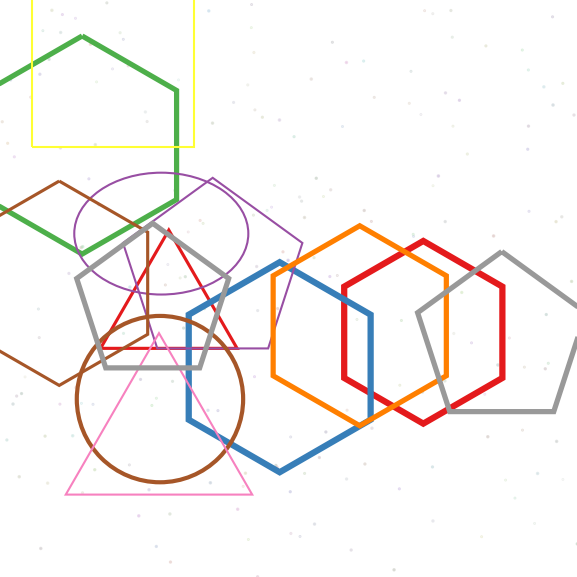[{"shape": "triangle", "thickness": 1.5, "radius": 0.68, "center": [0.292, 0.464]}, {"shape": "hexagon", "thickness": 3, "radius": 0.79, "center": [0.733, 0.424]}, {"shape": "hexagon", "thickness": 3, "radius": 0.91, "center": [0.484, 0.363]}, {"shape": "hexagon", "thickness": 2.5, "radius": 0.94, "center": [0.142, 0.748]}, {"shape": "pentagon", "thickness": 1, "radius": 0.82, "center": [0.368, 0.528]}, {"shape": "oval", "thickness": 1, "radius": 0.75, "center": [0.279, 0.595]}, {"shape": "hexagon", "thickness": 2.5, "radius": 0.87, "center": [0.623, 0.435]}, {"shape": "square", "thickness": 1, "radius": 0.7, "center": [0.196, 0.885]}, {"shape": "hexagon", "thickness": 1.5, "radius": 0.88, "center": [0.103, 0.509]}, {"shape": "circle", "thickness": 2, "radius": 0.72, "center": [0.277, 0.308]}, {"shape": "triangle", "thickness": 1, "radius": 0.93, "center": [0.275, 0.236]}, {"shape": "pentagon", "thickness": 2.5, "radius": 0.69, "center": [0.264, 0.474]}, {"shape": "pentagon", "thickness": 2.5, "radius": 0.77, "center": [0.869, 0.41]}]